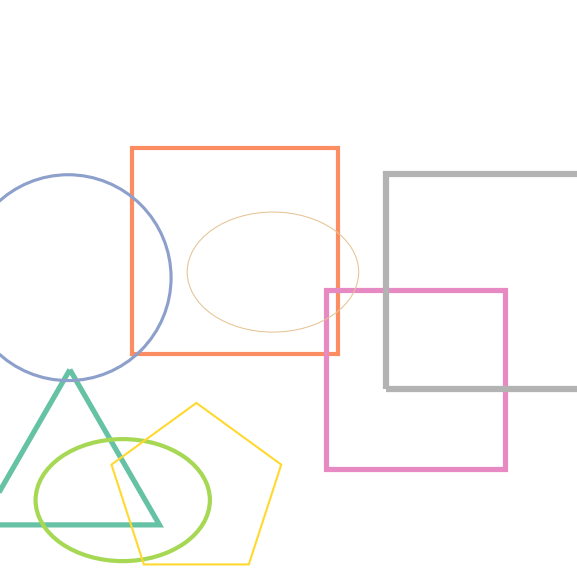[{"shape": "triangle", "thickness": 2.5, "radius": 0.9, "center": [0.121, 0.18]}, {"shape": "square", "thickness": 2, "radius": 0.89, "center": [0.407, 0.564]}, {"shape": "circle", "thickness": 1.5, "radius": 0.89, "center": [0.118, 0.518]}, {"shape": "square", "thickness": 2.5, "radius": 0.77, "center": [0.72, 0.342]}, {"shape": "oval", "thickness": 2, "radius": 0.75, "center": [0.213, 0.133]}, {"shape": "pentagon", "thickness": 1, "radius": 0.77, "center": [0.34, 0.147]}, {"shape": "oval", "thickness": 0.5, "radius": 0.74, "center": [0.473, 0.528]}, {"shape": "square", "thickness": 3, "radius": 0.93, "center": [0.855, 0.512]}]